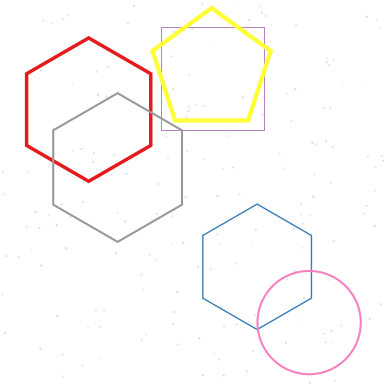[{"shape": "hexagon", "thickness": 2.5, "radius": 0.93, "center": [0.23, 0.715]}, {"shape": "hexagon", "thickness": 1, "radius": 0.81, "center": [0.668, 0.307]}, {"shape": "square", "thickness": 0.5, "radius": 0.67, "center": [0.551, 0.795]}, {"shape": "pentagon", "thickness": 3, "radius": 0.81, "center": [0.55, 0.818]}, {"shape": "circle", "thickness": 1.5, "radius": 0.67, "center": [0.803, 0.162]}, {"shape": "hexagon", "thickness": 1.5, "radius": 0.97, "center": [0.305, 0.565]}]